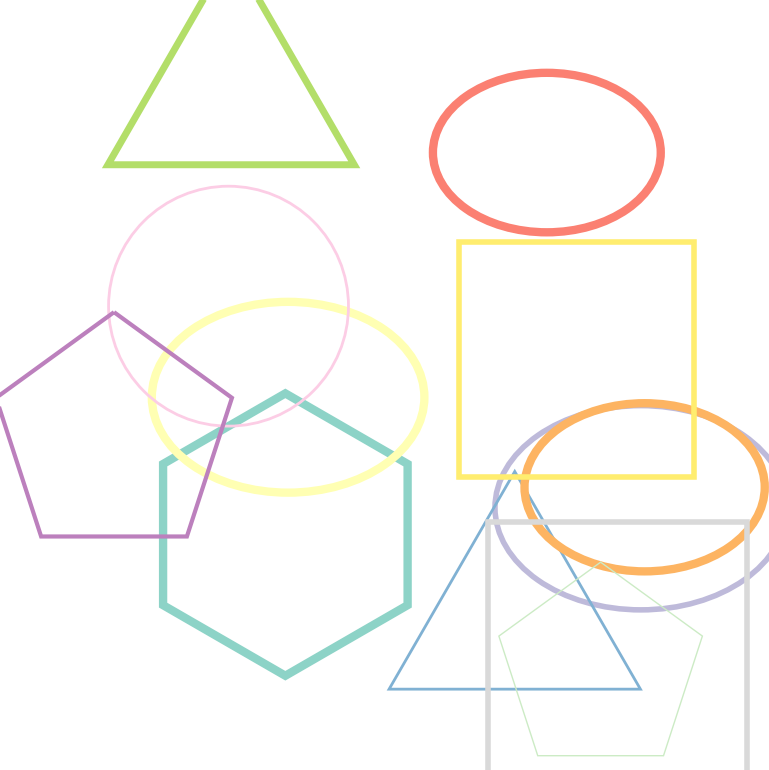[{"shape": "hexagon", "thickness": 3, "radius": 0.92, "center": [0.371, 0.306]}, {"shape": "oval", "thickness": 3, "radius": 0.88, "center": [0.374, 0.484]}, {"shape": "oval", "thickness": 2, "radius": 0.95, "center": [0.832, 0.341]}, {"shape": "oval", "thickness": 3, "radius": 0.74, "center": [0.71, 0.802]}, {"shape": "triangle", "thickness": 1, "radius": 0.94, "center": [0.669, 0.199]}, {"shape": "oval", "thickness": 3, "radius": 0.78, "center": [0.837, 0.367]}, {"shape": "triangle", "thickness": 2.5, "radius": 0.92, "center": [0.3, 0.878]}, {"shape": "circle", "thickness": 1, "radius": 0.78, "center": [0.297, 0.602]}, {"shape": "square", "thickness": 2, "radius": 0.84, "center": [0.802, 0.153]}, {"shape": "pentagon", "thickness": 1.5, "radius": 0.81, "center": [0.148, 0.434]}, {"shape": "pentagon", "thickness": 0.5, "radius": 0.69, "center": [0.78, 0.131]}, {"shape": "square", "thickness": 2, "radius": 0.76, "center": [0.749, 0.533]}]